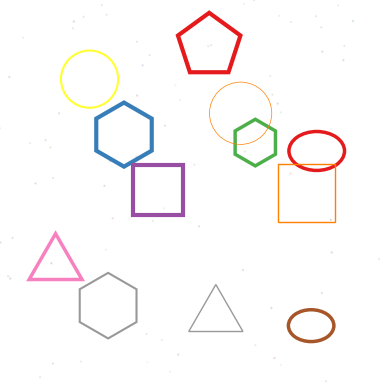[{"shape": "pentagon", "thickness": 3, "radius": 0.43, "center": [0.543, 0.881]}, {"shape": "oval", "thickness": 2.5, "radius": 0.36, "center": [0.823, 0.608]}, {"shape": "hexagon", "thickness": 3, "radius": 0.42, "center": [0.322, 0.65]}, {"shape": "hexagon", "thickness": 2.5, "radius": 0.3, "center": [0.663, 0.63]}, {"shape": "square", "thickness": 3, "radius": 0.32, "center": [0.411, 0.506]}, {"shape": "circle", "thickness": 0.5, "radius": 0.4, "center": [0.625, 0.706]}, {"shape": "square", "thickness": 1, "radius": 0.37, "center": [0.796, 0.498]}, {"shape": "circle", "thickness": 1.5, "radius": 0.37, "center": [0.233, 0.794]}, {"shape": "oval", "thickness": 2.5, "radius": 0.3, "center": [0.808, 0.154]}, {"shape": "triangle", "thickness": 2.5, "radius": 0.4, "center": [0.144, 0.314]}, {"shape": "hexagon", "thickness": 1.5, "radius": 0.43, "center": [0.281, 0.206]}, {"shape": "triangle", "thickness": 1, "radius": 0.41, "center": [0.561, 0.18]}]